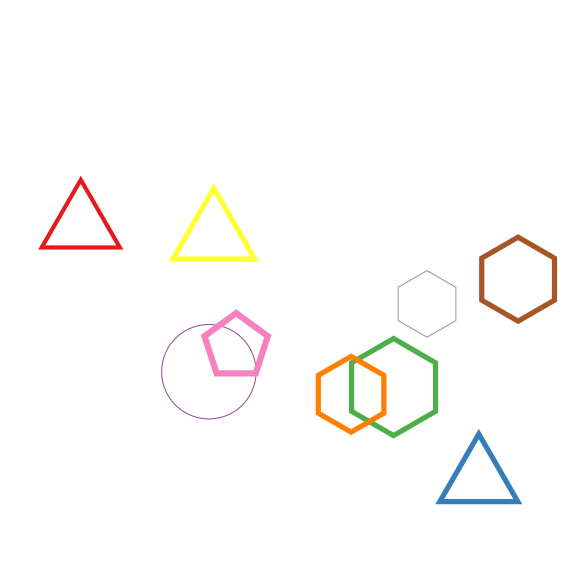[{"shape": "triangle", "thickness": 2, "radius": 0.39, "center": [0.14, 0.61]}, {"shape": "triangle", "thickness": 2.5, "radius": 0.39, "center": [0.829, 0.17]}, {"shape": "hexagon", "thickness": 2.5, "radius": 0.42, "center": [0.681, 0.329]}, {"shape": "circle", "thickness": 0.5, "radius": 0.41, "center": [0.362, 0.355]}, {"shape": "hexagon", "thickness": 2.5, "radius": 0.33, "center": [0.608, 0.316]}, {"shape": "triangle", "thickness": 2.5, "radius": 0.41, "center": [0.37, 0.591]}, {"shape": "hexagon", "thickness": 2.5, "radius": 0.36, "center": [0.897, 0.516]}, {"shape": "pentagon", "thickness": 3, "radius": 0.29, "center": [0.409, 0.399]}, {"shape": "hexagon", "thickness": 0.5, "radius": 0.29, "center": [0.739, 0.473]}]